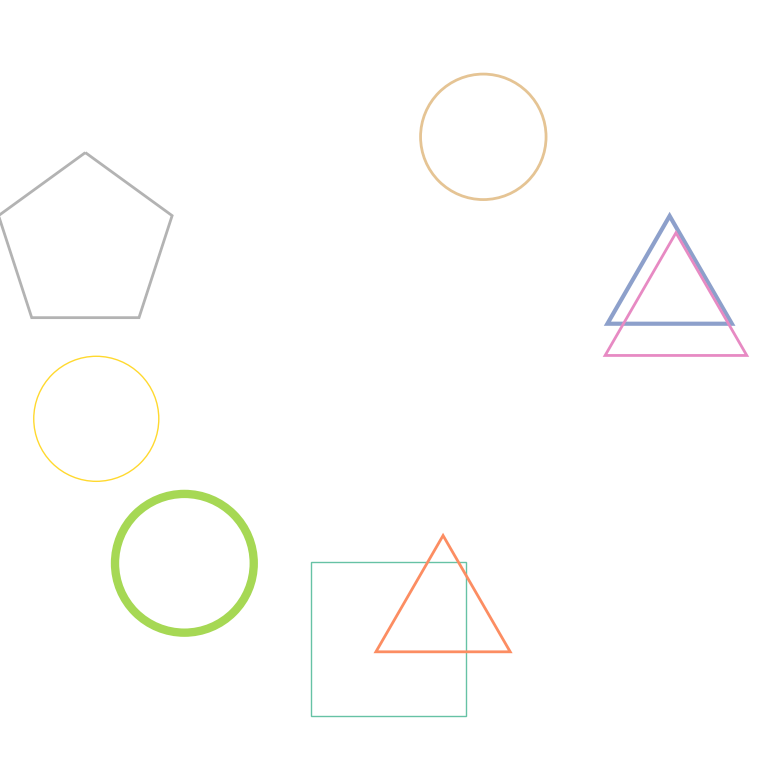[{"shape": "square", "thickness": 0.5, "radius": 0.5, "center": [0.504, 0.17]}, {"shape": "triangle", "thickness": 1, "radius": 0.5, "center": [0.575, 0.204]}, {"shape": "triangle", "thickness": 1.5, "radius": 0.47, "center": [0.87, 0.626]}, {"shape": "triangle", "thickness": 1, "radius": 0.53, "center": [0.878, 0.591]}, {"shape": "circle", "thickness": 3, "radius": 0.45, "center": [0.239, 0.268]}, {"shape": "circle", "thickness": 0.5, "radius": 0.41, "center": [0.125, 0.456]}, {"shape": "circle", "thickness": 1, "radius": 0.41, "center": [0.628, 0.822]}, {"shape": "pentagon", "thickness": 1, "radius": 0.59, "center": [0.111, 0.683]}]